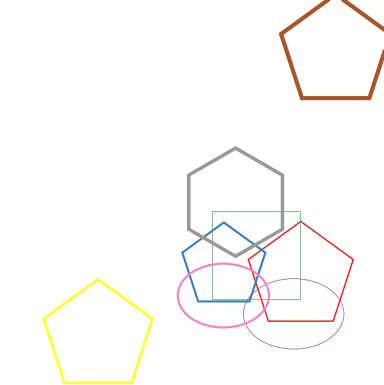[{"shape": "pentagon", "thickness": 1, "radius": 0.72, "center": [0.781, 0.282]}, {"shape": "pentagon", "thickness": 1.5, "radius": 0.57, "center": [0.581, 0.309]}, {"shape": "square", "thickness": 0.5, "radius": 0.57, "center": [0.664, 0.337]}, {"shape": "oval", "thickness": 0.5, "radius": 0.65, "center": [0.763, 0.185]}, {"shape": "pentagon", "thickness": 2, "radius": 0.74, "center": [0.255, 0.126]}, {"shape": "pentagon", "thickness": 3, "radius": 0.74, "center": [0.872, 0.866]}, {"shape": "oval", "thickness": 1.5, "radius": 0.59, "center": [0.58, 0.232]}, {"shape": "hexagon", "thickness": 2.5, "radius": 0.7, "center": [0.612, 0.475]}]